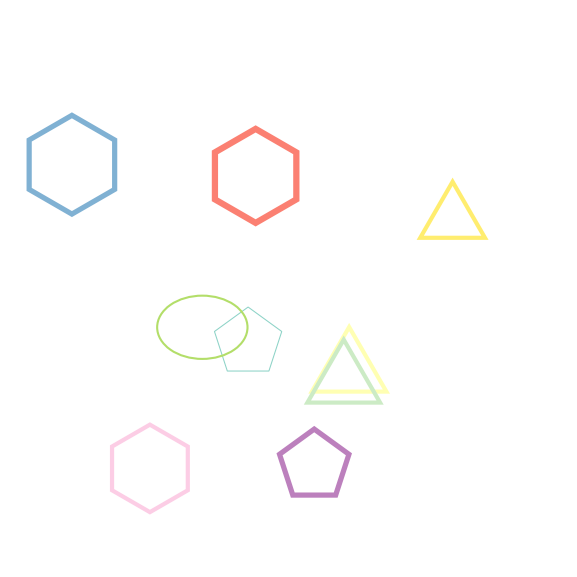[{"shape": "pentagon", "thickness": 0.5, "radius": 0.31, "center": [0.43, 0.406]}, {"shape": "triangle", "thickness": 2, "radius": 0.37, "center": [0.605, 0.358]}, {"shape": "hexagon", "thickness": 3, "radius": 0.41, "center": [0.443, 0.695]}, {"shape": "hexagon", "thickness": 2.5, "radius": 0.43, "center": [0.125, 0.714]}, {"shape": "oval", "thickness": 1, "radius": 0.39, "center": [0.35, 0.432]}, {"shape": "hexagon", "thickness": 2, "radius": 0.38, "center": [0.26, 0.188]}, {"shape": "pentagon", "thickness": 2.5, "radius": 0.32, "center": [0.544, 0.193]}, {"shape": "triangle", "thickness": 2, "radius": 0.36, "center": [0.595, 0.338]}, {"shape": "triangle", "thickness": 2, "radius": 0.32, "center": [0.784, 0.62]}]